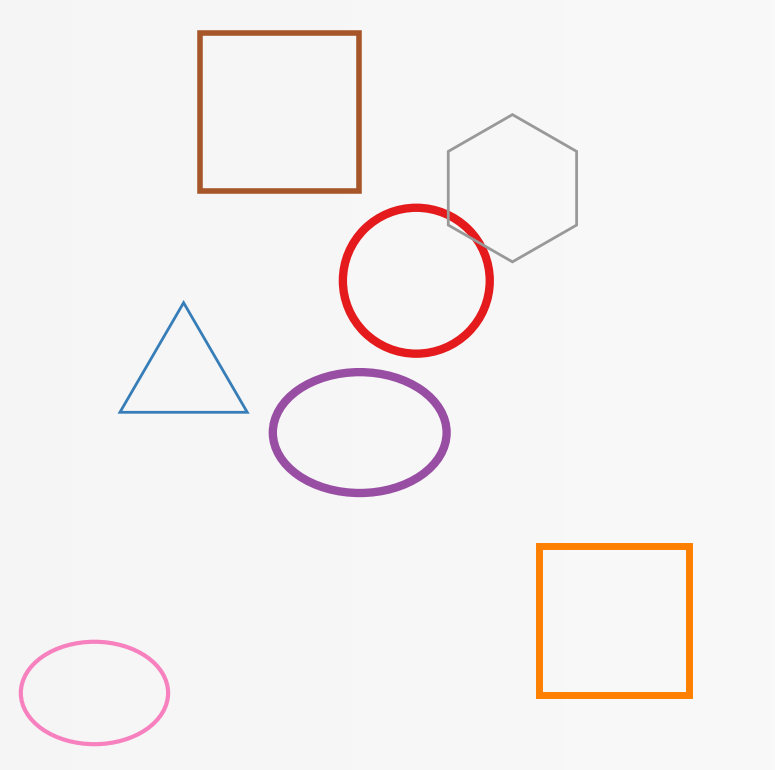[{"shape": "circle", "thickness": 3, "radius": 0.47, "center": [0.537, 0.635]}, {"shape": "triangle", "thickness": 1, "radius": 0.47, "center": [0.237, 0.512]}, {"shape": "oval", "thickness": 3, "radius": 0.56, "center": [0.464, 0.438]}, {"shape": "square", "thickness": 2.5, "radius": 0.48, "center": [0.792, 0.195]}, {"shape": "square", "thickness": 2, "radius": 0.51, "center": [0.361, 0.855]}, {"shape": "oval", "thickness": 1.5, "radius": 0.48, "center": [0.122, 0.1]}, {"shape": "hexagon", "thickness": 1, "radius": 0.48, "center": [0.661, 0.756]}]